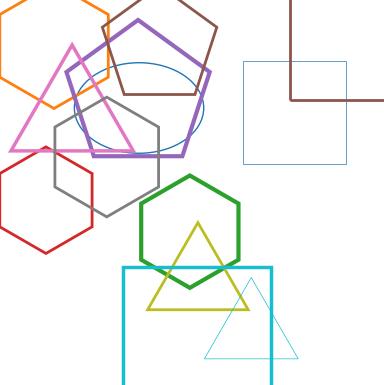[{"shape": "oval", "thickness": 1, "radius": 0.84, "center": [0.361, 0.72]}, {"shape": "square", "thickness": 0.5, "radius": 0.67, "center": [0.764, 0.708]}, {"shape": "hexagon", "thickness": 2, "radius": 0.81, "center": [0.14, 0.881]}, {"shape": "hexagon", "thickness": 3, "radius": 0.73, "center": [0.493, 0.398]}, {"shape": "hexagon", "thickness": 2, "radius": 0.69, "center": [0.119, 0.48]}, {"shape": "pentagon", "thickness": 3, "radius": 0.98, "center": [0.359, 0.752]}, {"shape": "pentagon", "thickness": 2, "radius": 0.78, "center": [0.415, 0.881]}, {"shape": "square", "thickness": 2, "radius": 0.71, "center": [0.896, 0.883]}, {"shape": "triangle", "thickness": 2.5, "radius": 0.92, "center": [0.187, 0.7]}, {"shape": "hexagon", "thickness": 2, "radius": 0.78, "center": [0.277, 0.592]}, {"shape": "triangle", "thickness": 2, "radius": 0.75, "center": [0.514, 0.271]}, {"shape": "square", "thickness": 2.5, "radius": 0.96, "center": [0.512, 0.115]}, {"shape": "triangle", "thickness": 0.5, "radius": 0.7, "center": [0.653, 0.138]}]